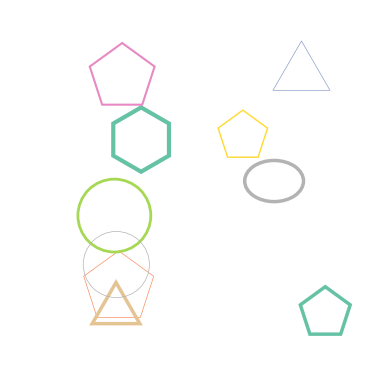[{"shape": "pentagon", "thickness": 2.5, "radius": 0.34, "center": [0.845, 0.187]}, {"shape": "hexagon", "thickness": 3, "radius": 0.42, "center": [0.367, 0.637]}, {"shape": "pentagon", "thickness": 0.5, "radius": 0.48, "center": [0.308, 0.253]}, {"shape": "triangle", "thickness": 0.5, "radius": 0.43, "center": [0.783, 0.808]}, {"shape": "pentagon", "thickness": 1.5, "radius": 0.44, "center": [0.317, 0.8]}, {"shape": "circle", "thickness": 2, "radius": 0.47, "center": [0.297, 0.44]}, {"shape": "pentagon", "thickness": 1, "radius": 0.34, "center": [0.631, 0.646]}, {"shape": "triangle", "thickness": 2.5, "radius": 0.36, "center": [0.301, 0.195]}, {"shape": "oval", "thickness": 2.5, "radius": 0.38, "center": [0.712, 0.53]}, {"shape": "circle", "thickness": 0.5, "radius": 0.43, "center": [0.302, 0.313]}]